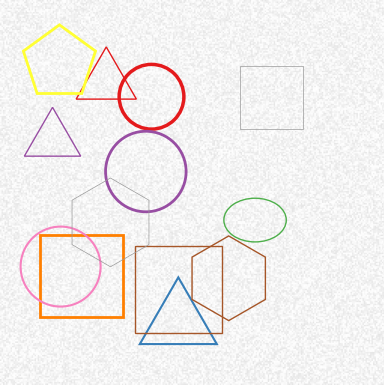[{"shape": "circle", "thickness": 2.5, "radius": 0.42, "center": [0.394, 0.749]}, {"shape": "triangle", "thickness": 1, "radius": 0.45, "center": [0.276, 0.788]}, {"shape": "triangle", "thickness": 1.5, "radius": 0.58, "center": [0.463, 0.164]}, {"shape": "oval", "thickness": 1, "radius": 0.41, "center": [0.663, 0.428]}, {"shape": "triangle", "thickness": 1, "radius": 0.42, "center": [0.136, 0.637]}, {"shape": "circle", "thickness": 2, "radius": 0.52, "center": [0.379, 0.554]}, {"shape": "square", "thickness": 2, "radius": 0.54, "center": [0.211, 0.283]}, {"shape": "pentagon", "thickness": 2, "radius": 0.49, "center": [0.154, 0.837]}, {"shape": "hexagon", "thickness": 1, "radius": 0.55, "center": [0.594, 0.277]}, {"shape": "square", "thickness": 1, "radius": 0.56, "center": [0.464, 0.247]}, {"shape": "circle", "thickness": 1.5, "radius": 0.52, "center": [0.157, 0.308]}, {"shape": "square", "thickness": 0.5, "radius": 0.41, "center": [0.705, 0.747]}, {"shape": "hexagon", "thickness": 0.5, "radius": 0.58, "center": [0.287, 0.422]}]